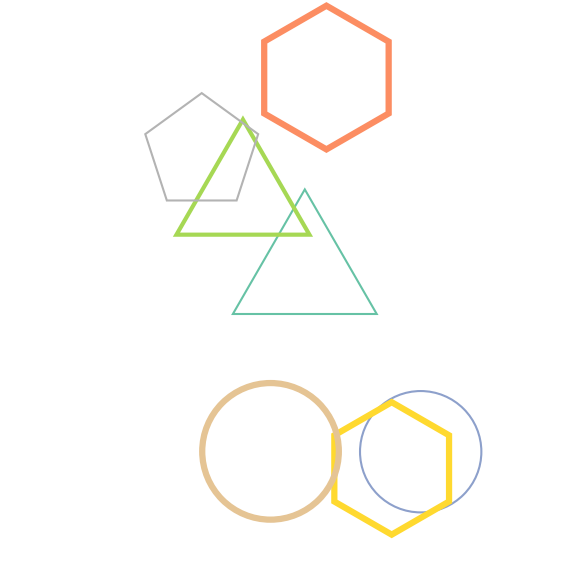[{"shape": "triangle", "thickness": 1, "radius": 0.72, "center": [0.528, 0.527]}, {"shape": "hexagon", "thickness": 3, "radius": 0.62, "center": [0.565, 0.865]}, {"shape": "circle", "thickness": 1, "radius": 0.53, "center": [0.728, 0.217]}, {"shape": "triangle", "thickness": 2, "radius": 0.66, "center": [0.421, 0.659]}, {"shape": "hexagon", "thickness": 3, "radius": 0.57, "center": [0.678, 0.188]}, {"shape": "circle", "thickness": 3, "radius": 0.59, "center": [0.468, 0.218]}, {"shape": "pentagon", "thickness": 1, "radius": 0.51, "center": [0.349, 0.735]}]